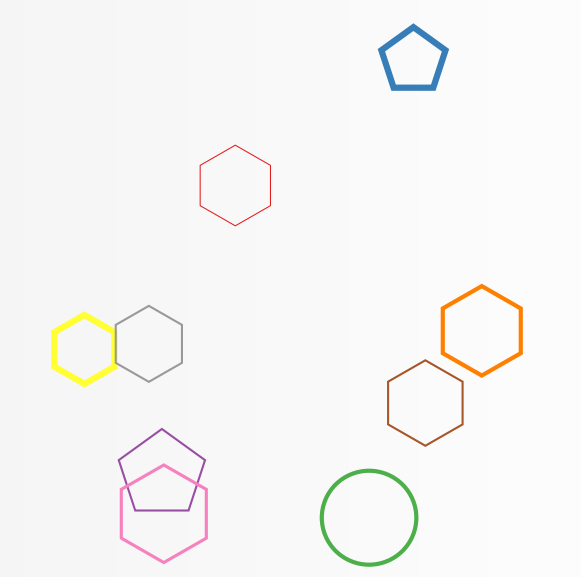[{"shape": "hexagon", "thickness": 0.5, "radius": 0.35, "center": [0.405, 0.678]}, {"shape": "pentagon", "thickness": 3, "radius": 0.29, "center": [0.711, 0.894]}, {"shape": "circle", "thickness": 2, "radius": 0.41, "center": [0.635, 0.103]}, {"shape": "pentagon", "thickness": 1, "radius": 0.39, "center": [0.279, 0.178]}, {"shape": "hexagon", "thickness": 2, "radius": 0.39, "center": [0.829, 0.426]}, {"shape": "hexagon", "thickness": 3, "radius": 0.3, "center": [0.145, 0.394]}, {"shape": "hexagon", "thickness": 1, "radius": 0.37, "center": [0.732, 0.301]}, {"shape": "hexagon", "thickness": 1.5, "radius": 0.42, "center": [0.282, 0.109]}, {"shape": "hexagon", "thickness": 1, "radius": 0.33, "center": [0.256, 0.404]}]